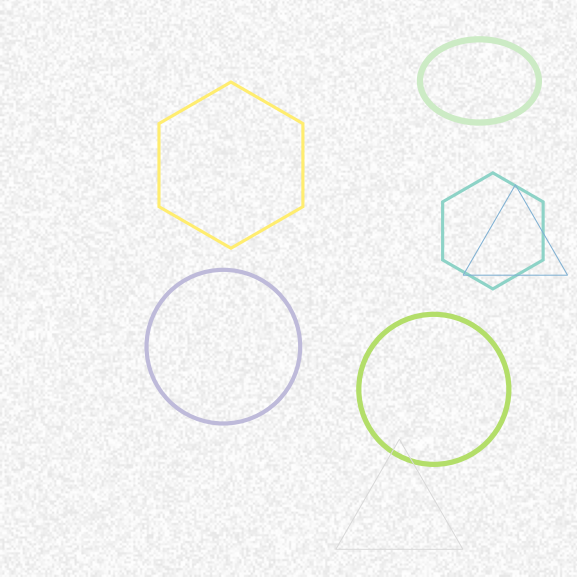[{"shape": "hexagon", "thickness": 1.5, "radius": 0.5, "center": [0.853, 0.599]}, {"shape": "circle", "thickness": 2, "radius": 0.67, "center": [0.387, 0.399]}, {"shape": "triangle", "thickness": 0.5, "radius": 0.52, "center": [0.892, 0.575]}, {"shape": "circle", "thickness": 2.5, "radius": 0.65, "center": [0.751, 0.325]}, {"shape": "triangle", "thickness": 0.5, "radius": 0.64, "center": [0.692, 0.111]}, {"shape": "oval", "thickness": 3, "radius": 0.51, "center": [0.83, 0.859]}, {"shape": "hexagon", "thickness": 1.5, "radius": 0.72, "center": [0.4, 0.713]}]